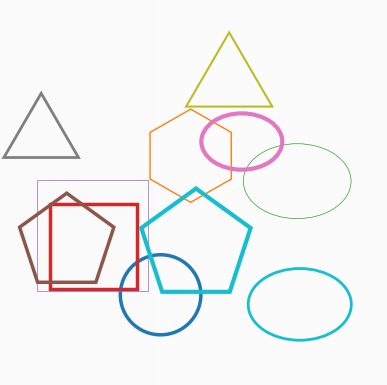[{"shape": "circle", "thickness": 2.5, "radius": 0.52, "center": [0.414, 0.234]}, {"shape": "hexagon", "thickness": 1, "radius": 0.61, "center": [0.492, 0.595]}, {"shape": "oval", "thickness": 0.5, "radius": 0.69, "center": [0.767, 0.529]}, {"shape": "square", "thickness": 2.5, "radius": 0.56, "center": [0.241, 0.36]}, {"shape": "square", "thickness": 0.5, "radius": 0.72, "center": [0.239, 0.388]}, {"shape": "pentagon", "thickness": 2.5, "radius": 0.64, "center": [0.172, 0.37]}, {"shape": "oval", "thickness": 3, "radius": 0.52, "center": [0.624, 0.632]}, {"shape": "triangle", "thickness": 2, "radius": 0.56, "center": [0.106, 0.646]}, {"shape": "triangle", "thickness": 1.5, "radius": 0.64, "center": [0.591, 0.787]}, {"shape": "pentagon", "thickness": 3, "radius": 0.74, "center": [0.506, 0.362]}, {"shape": "oval", "thickness": 2, "radius": 0.67, "center": [0.774, 0.209]}]